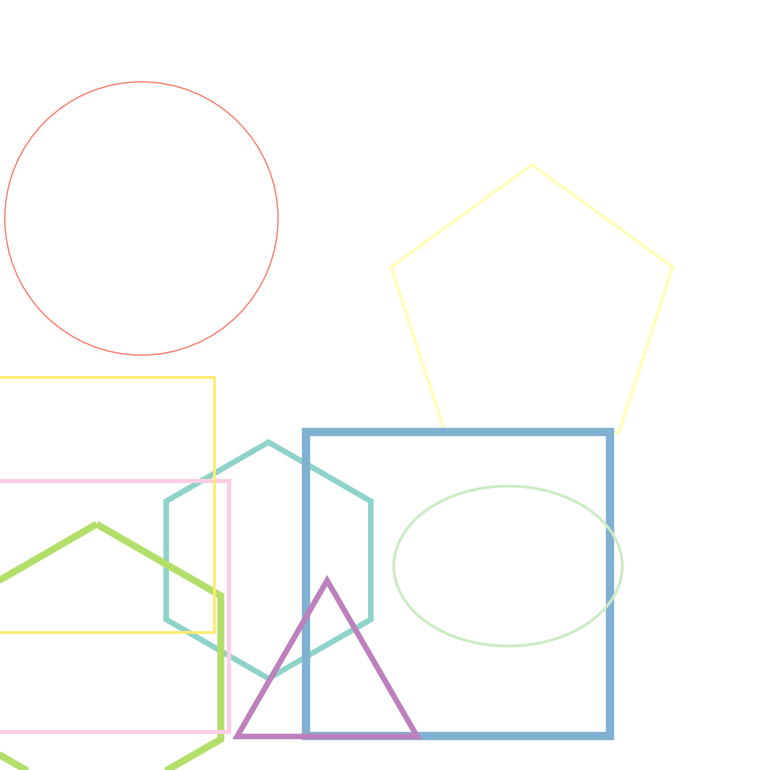[{"shape": "hexagon", "thickness": 2, "radius": 0.77, "center": [0.349, 0.272]}, {"shape": "pentagon", "thickness": 1, "radius": 0.96, "center": [0.691, 0.594]}, {"shape": "circle", "thickness": 0.5, "radius": 0.89, "center": [0.184, 0.716]}, {"shape": "square", "thickness": 3, "radius": 0.99, "center": [0.595, 0.241]}, {"shape": "hexagon", "thickness": 2.5, "radius": 0.93, "center": [0.126, 0.133]}, {"shape": "square", "thickness": 1.5, "radius": 0.82, "center": [0.134, 0.212]}, {"shape": "triangle", "thickness": 2, "radius": 0.68, "center": [0.425, 0.111]}, {"shape": "oval", "thickness": 1, "radius": 0.74, "center": [0.66, 0.265]}, {"shape": "square", "thickness": 1, "radius": 0.83, "center": [0.112, 0.345]}]